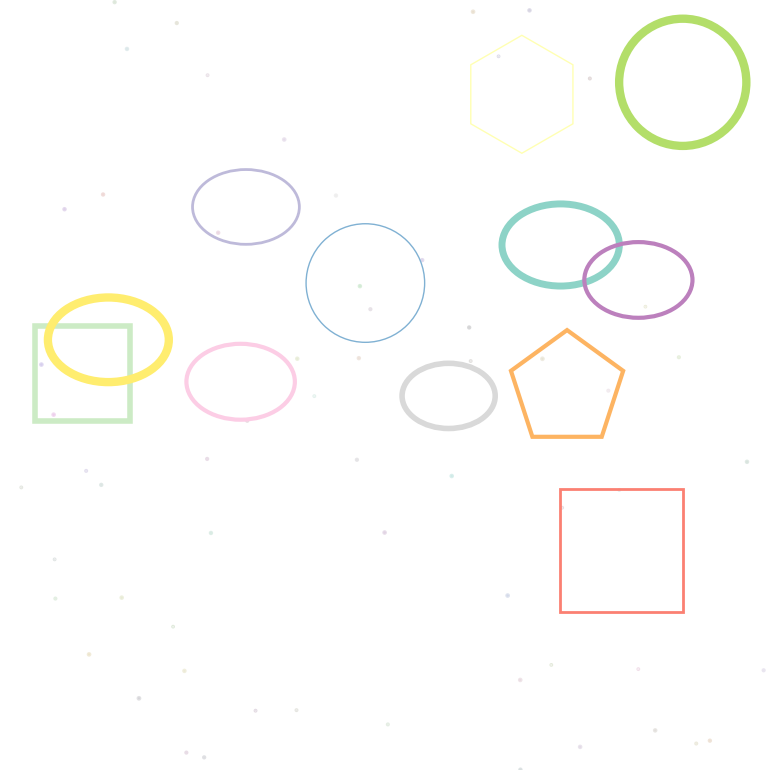[{"shape": "oval", "thickness": 2.5, "radius": 0.38, "center": [0.728, 0.682]}, {"shape": "hexagon", "thickness": 0.5, "radius": 0.38, "center": [0.678, 0.878]}, {"shape": "oval", "thickness": 1, "radius": 0.35, "center": [0.319, 0.731]}, {"shape": "square", "thickness": 1, "radius": 0.4, "center": [0.807, 0.285]}, {"shape": "circle", "thickness": 0.5, "radius": 0.38, "center": [0.474, 0.632]}, {"shape": "pentagon", "thickness": 1.5, "radius": 0.38, "center": [0.736, 0.495]}, {"shape": "circle", "thickness": 3, "radius": 0.41, "center": [0.887, 0.893]}, {"shape": "oval", "thickness": 1.5, "radius": 0.35, "center": [0.313, 0.504]}, {"shape": "oval", "thickness": 2, "radius": 0.3, "center": [0.583, 0.486]}, {"shape": "oval", "thickness": 1.5, "radius": 0.35, "center": [0.829, 0.636]}, {"shape": "square", "thickness": 2, "radius": 0.31, "center": [0.108, 0.516]}, {"shape": "oval", "thickness": 3, "radius": 0.39, "center": [0.141, 0.559]}]